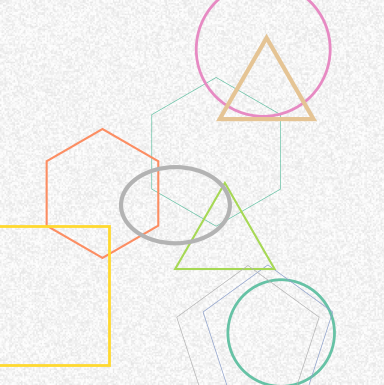[{"shape": "circle", "thickness": 2, "radius": 0.69, "center": [0.73, 0.135]}, {"shape": "hexagon", "thickness": 0.5, "radius": 0.97, "center": [0.561, 0.606]}, {"shape": "hexagon", "thickness": 1.5, "radius": 0.84, "center": [0.266, 0.498]}, {"shape": "pentagon", "thickness": 0.5, "radius": 0.89, "center": [0.696, 0.135]}, {"shape": "circle", "thickness": 2, "radius": 0.87, "center": [0.684, 0.872]}, {"shape": "triangle", "thickness": 1.5, "radius": 0.75, "center": [0.584, 0.376]}, {"shape": "square", "thickness": 2, "radius": 0.9, "center": [0.102, 0.232]}, {"shape": "triangle", "thickness": 3, "radius": 0.7, "center": [0.692, 0.761]}, {"shape": "pentagon", "thickness": 0.5, "radius": 0.97, "center": [0.644, 0.116]}, {"shape": "oval", "thickness": 3, "radius": 0.71, "center": [0.456, 0.467]}]